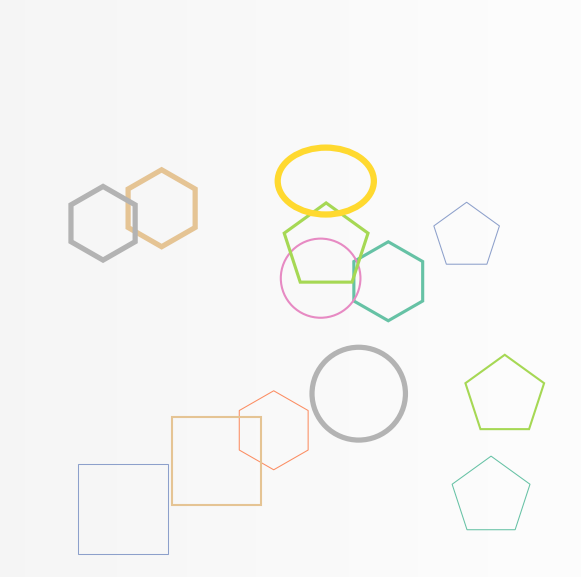[{"shape": "hexagon", "thickness": 1.5, "radius": 0.34, "center": [0.668, 0.512]}, {"shape": "pentagon", "thickness": 0.5, "radius": 0.35, "center": [0.845, 0.139]}, {"shape": "hexagon", "thickness": 0.5, "radius": 0.34, "center": [0.471, 0.254]}, {"shape": "square", "thickness": 0.5, "radius": 0.39, "center": [0.212, 0.118]}, {"shape": "pentagon", "thickness": 0.5, "radius": 0.3, "center": [0.803, 0.59]}, {"shape": "circle", "thickness": 1, "radius": 0.34, "center": [0.552, 0.517]}, {"shape": "pentagon", "thickness": 1, "radius": 0.36, "center": [0.868, 0.314]}, {"shape": "pentagon", "thickness": 1.5, "radius": 0.38, "center": [0.561, 0.572]}, {"shape": "oval", "thickness": 3, "radius": 0.41, "center": [0.56, 0.686]}, {"shape": "square", "thickness": 1, "radius": 0.38, "center": [0.373, 0.201]}, {"shape": "hexagon", "thickness": 2.5, "radius": 0.33, "center": [0.278, 0.639]}, {"shape": "circle", "thickness": 2.5, "radius": 0.4, "center": [0.617, 0.317]}, {"shape": "hexagon", "thickness": 2.5, "radius": 0.32, "center": [0.177, 0.613]}]